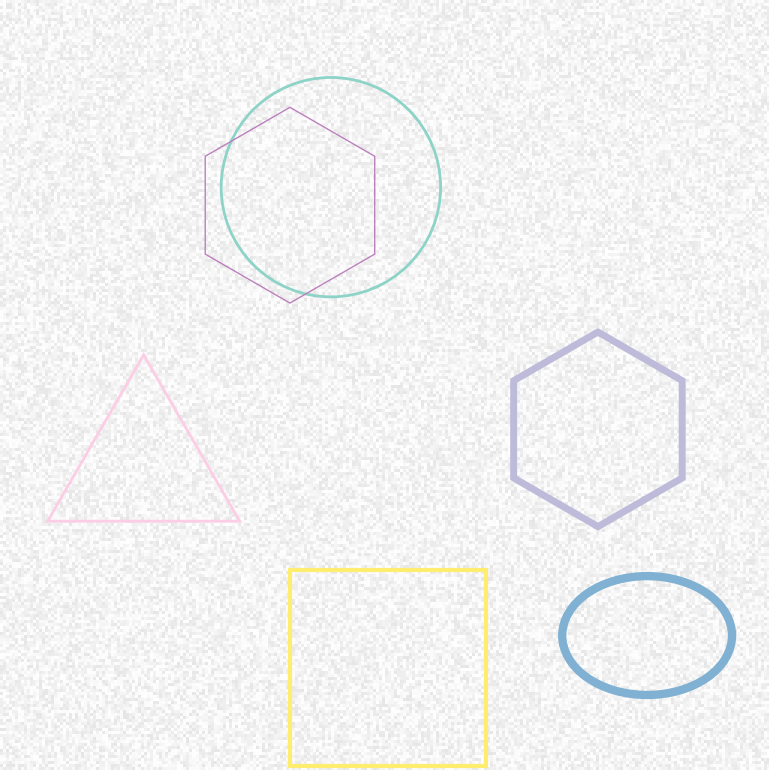[{"shape": "circle", "thickness": 1, "radius": 0.71, "center": [0.43, 0.757]}, {"shape": "hexagon", "thickness": 2.5, "radius": 0.63, "center": [0.777, 0.442]}, {"shape": "oval", "thickness": 3, "radius": 0.55, "center": [0.84, 0.175]}, {"shape": "triangle", "thickness": 1, "radius": 0.72, "center": [0.187, 0.395]}, {"shape": "hexagon", "thickness": 0.5, "radius": 0.64, "center": [0.377, 0.734]}, {"shape": "square", "thickness": 1.5, "radius": 0.64, "center": [0.504, 0.132]}]